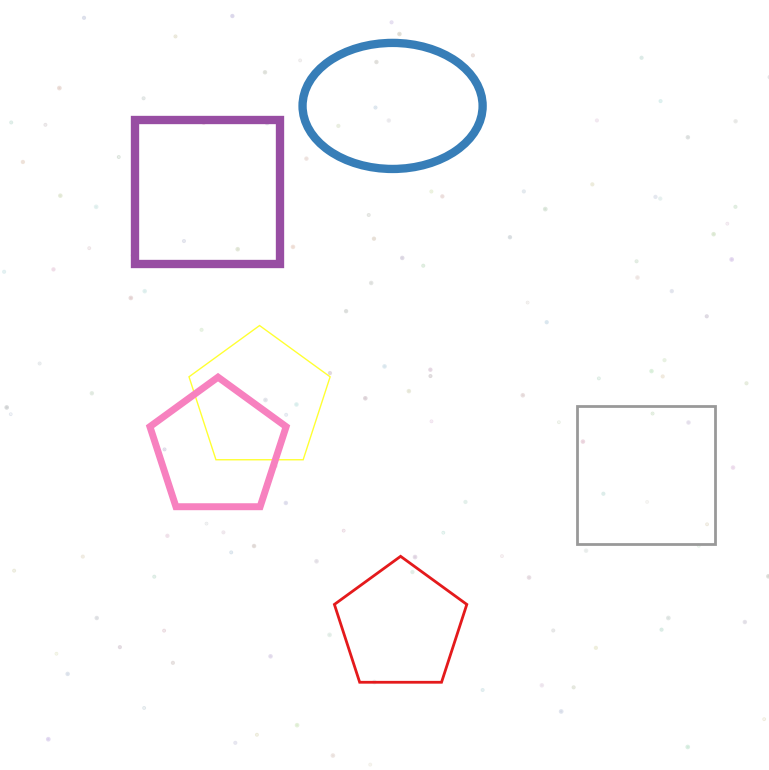[{"shape": "pentagon", "thickness": 1, "radius": 0.45, "center": [0.52, 0.187]}, {"shape": "oval", "thickness": 3, "radius": 0.58, "center": [0.51, 0.862]}, {"shape": "square", "thickness": 3, "radius": 0.47, "center": [0.27, 0.75]}, {"shape": "pentagon", "thickness": 0.5, "radius": 0.48, "center": [0.337, 0.481]}, {"shape": "pentagon", "thickness": 2.5, "radius": 0.47, "center": [0.283, 0.417]}, {"shape": "square", "thickness": 1, "radius": 0.45, "center": [0.839, 0.383]}]